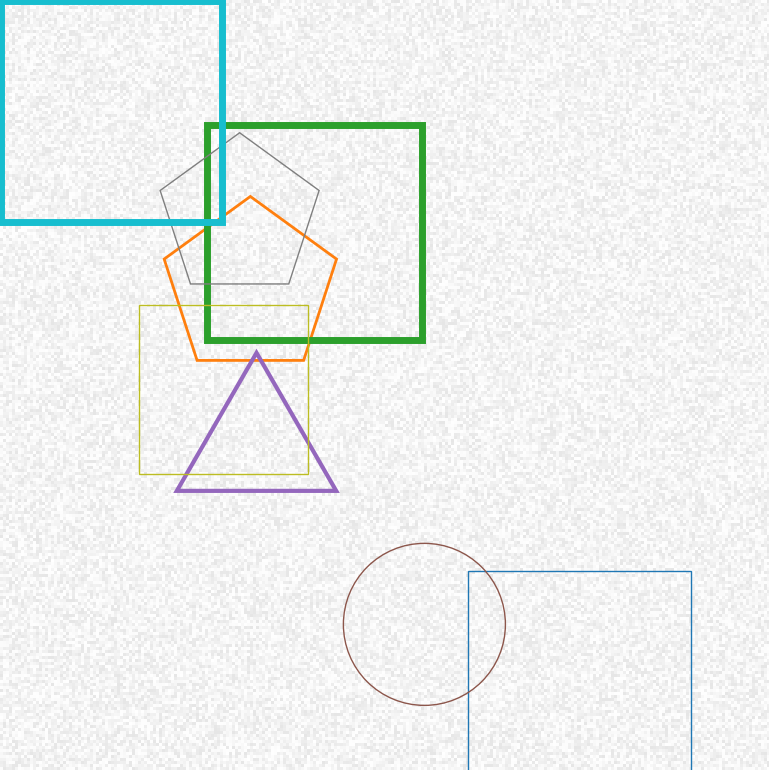[{"shape": "square", "thickness": 0.5, "radius": 0.72, "center": [0.753, 0.114]}, {"shape": "pentagon", "thickness": 1, "radius": 0.59, "center": [0.325, 0.627]}, {"shape": "square", "thickness": 2.5, "radius": 0.7, "center": [0.409, 0.698]}, {"shape": "triangle", "thickness": 1.5, "radius": 0.6, "center": [0.333, 0.422]}, {"shape": "circle", "thickness": 0.5, "radius": 0.53, "center": [0.551, 0.189]}, {"shape": "pentagon", "thickness": 0.5, "radius": 0.54, "center": [0.311, 0.719]}, {"shape": "square", "thickness": 0.5, "radius": 0.55, "center": [0.29, 0.494]}, {"shape": "square", "thickness": 2.5, "radius": 0.72, "center": [0.145, 0.856]}]